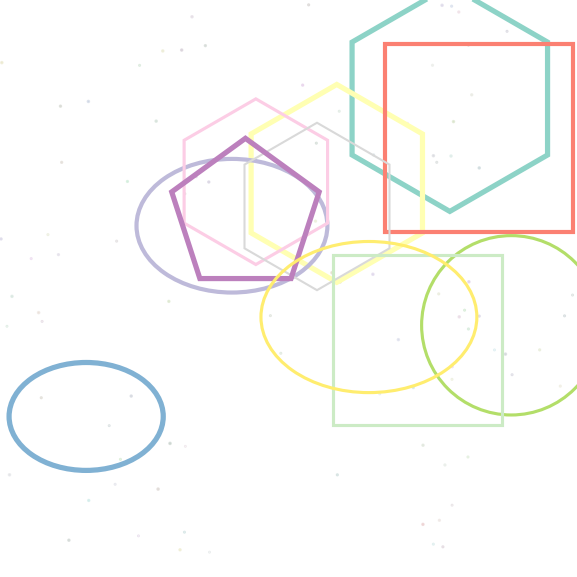[{"shape": "hexagon", "thickness": 2.5, "radius": 0.98, "center": [0.779, 0.828]}, {"shape": "hexagon", "thickness": 2.5, "radius": 0.86, "center": [0.583, 0.682]}, {"shape": "oval", "thickness": 2, "radius": 0.83, "center": [0.402, 0.608]}, {"shape": "square", "thickness": 2, "radius": 0.82, "center": [0.83, 0.76]}, {"shape": "oval", "thickness": 2.5, "radius": 0.67, "center": [0.149, 0.278]}, {"shape": "circle", "thickness": 1.5, "radius": 0.78, "center": [0.885, 0.436]}, {"shape": "hexagon", "thickness": 1.5, "radius": 0.72, "center": [0.443, 0.685]}, {"shape": "hexagon", "thickness": 1, "radius": 0.72, "center": [0.549, 0.642]}, {"shape": "pentagon", "thickness": 2.5, "radius": 0.67, "center": [0.425, 0.625]}, {"shape": "square", "thickness": 1.5, "radius": 0.73, "center": [0.723, 0.41]}, {"shape": "oval", "thickness": 1.5, "radius": 0.93, "center": [0.639, 0.45]}]